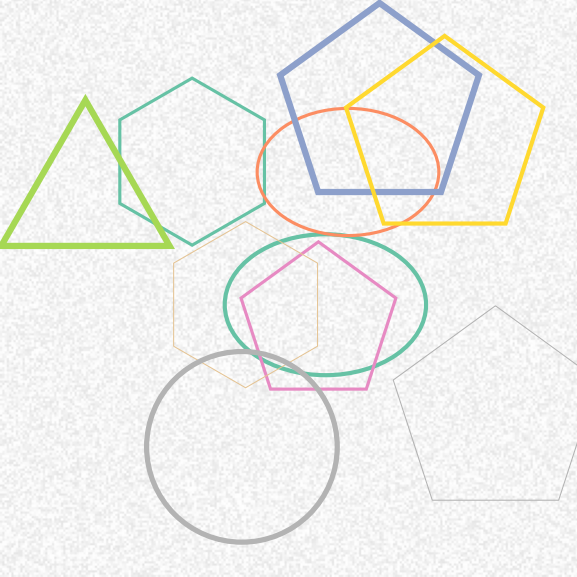[{"shape": "hexagon", "thickness": 1.5, "radius": 0.72, "center": [0.333, 0.719]}, {"shape": "oval", "thickness": 2, "radius": 0.87, "center": [0.563, 0.471]}, {"shape": "oval", "thickness": 1.5, "radius": 0.79, "center": [0.603, 0.701]}, {"shape": "pentagon", "thickness": 3, "radius": 0.9, "center": [0.657, 0.813]}, {"shape": "pentagon", "thickness": 1.5, "radius": 0.7, "center": [0.551, 0.439]}, {"shape": "triangle", "thickness": 3, "radius": 0.84, "center": [0.148, 0.657]}, {"shape": "pentagon", "thickness": 2, "radius": 0.9, "center": [0.77, 0.757]}, {"shape": "hexagon", "thickness": 0.5, "radius": 0.72, "center": [0.425, 0.472]}, {"shape": "circle", "thickness": 2.5, "radius": 0.83, "center": [0.419, 0.225]}, {"shape": "pentagon", "thickness": 0.5, "radius": 0.93, "center": [0.858, 0.284]}]